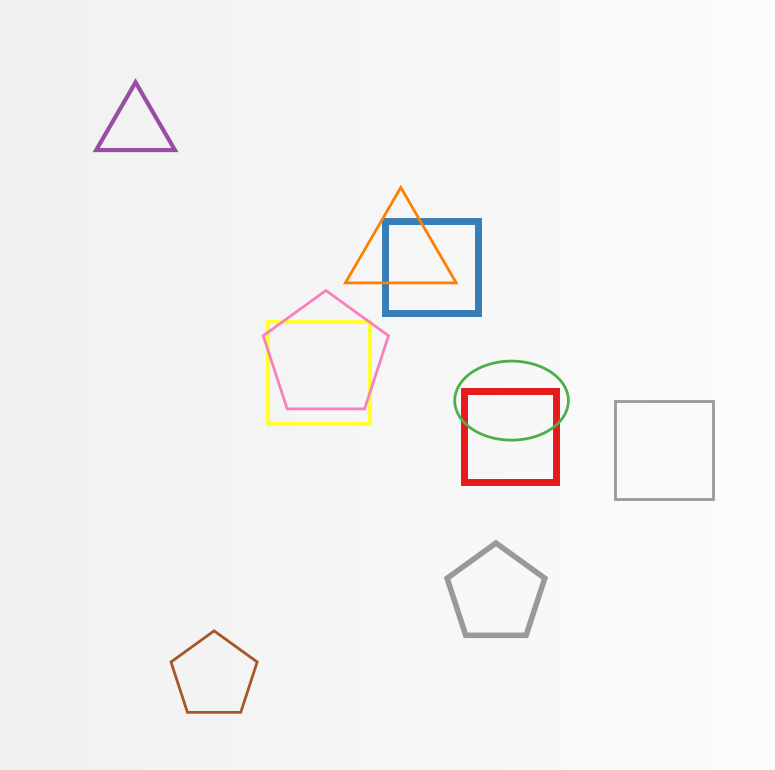[{"shape": "square", "thickness": 2.5, "radius": 0.3, "center": [0.658, 0.433]}, {"shape": "square", "thickness": 2.5, "radius": 0.3, "center": [0.557, 0.653]}, {"shape": "oval", "thickness": 1, "radius": 0.37, "center": [0.66, 0.48]}, {"shape": "triangle", "thickness": 1.5, "radius": 0.29, "center": [0.175, 0.834]}, {"shape": "triangle", "thickness": 1, "radius": 0.41, "center": [0.517, 0.674]}, {"shape": "square", "thickness": 1.5, "radius": 0.33, "center": [0.412, 0.515]}, {"shape": "pentagon", "thickness": 1, "radius": 0.29, "center": [0.276, 0.122]}, {"shape": "pentagon", "thickness": 1, "radius": 0.42, "center": [0.421, 0.538]}, {"shape": "pentagon", "thickness": 2, "radius": 0.33, "center": [0.64, 0.229]}, {"shape": "square", "thickness": 1, "radius": 0.32, "center": [0.857, 0.416]}]